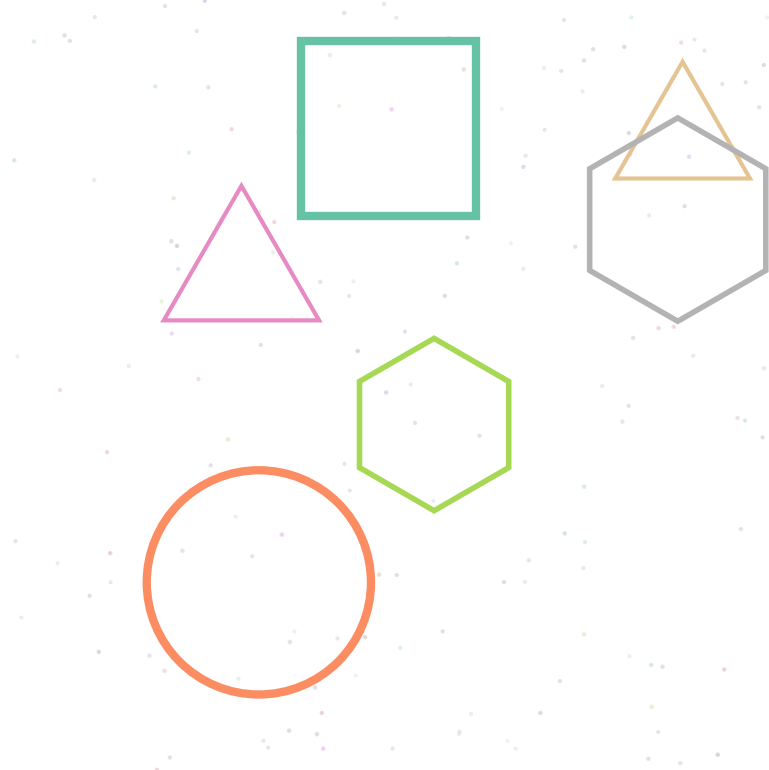[{"shape": "square", "thickness": 3, "radius": 0.57, "center": [0.504, 0.834]}, {"shape": "circle", "thickness": 3, "radius": 0.73, "center": [0.336, 0.244]}, {"shape": "triangle", "thickness": 1.5, "radius": 0.58, "center": [0.314, 0.642]}, {"shape": "hexagon", "thickness": 2, "radius": 0.56, "center": [0.564, 0.449]}, {"shape": "triangle", "thickness": 1.5, "radius": 0.51, "center": [0.886, 0.819]}, {"shape": "hexagon", "thickness": 2, "radius": 0.66, "center": [0.88, 0.715]}]